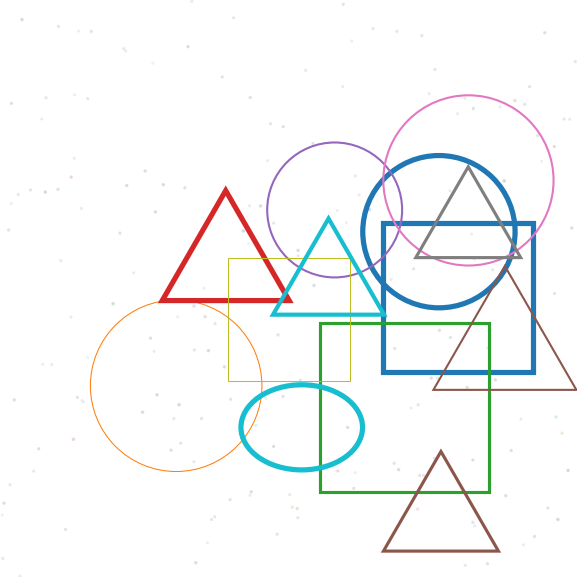[{"shape": "circle", "thickness": 2.5, "radius": 0.66, "center": [0.76, 0.598]}, {"shape": "square", "thickness": 2.5, "radius": 0.65, "center": [0.793, 0.484]}, {"shape": "circle", "thickness": 0.5, "radius": 0.74, "center": [0.305, 0.331]}, {"shape": "square", "thickness": 1.5, "radius": 0.73, "center": [0.7, 0.293]}, {"shape": "triangle", "thickness": 2.5, "radius": 0.63, "center": [0.391, 0.542]}, {"shape": "circle", "thickness": 1, "radius": 0.58, "center": [0.58, 0.636]}, {"shape": "triangle", "thickness": 1, "radius": 0.71, "center": [0.874, 0.395]}, {"shape": "triangle", "thickness": 1.5, "radius": 0.57, "center": [0.764, 0.102]}, {"shape": "circle", "thickness": 1, "radius": 0.74, "center": [0.811, 0.687]}, {"shape": "triangle", "thickness": 1.5, "radius": 0.52, "center": [0.811, 0.605]}, {"shape": "square", "thickness": 0.5, "radius": 0.53, "center": [0.5, 0.446]}, {"shape": "triangle", "thickness": 2, "radius": 0.56, "center": [0.569, 0.51]}, {"shape": "oval", "thickness": 2.5, "radius": 0.53, "center": [0.522, 0.259]}]